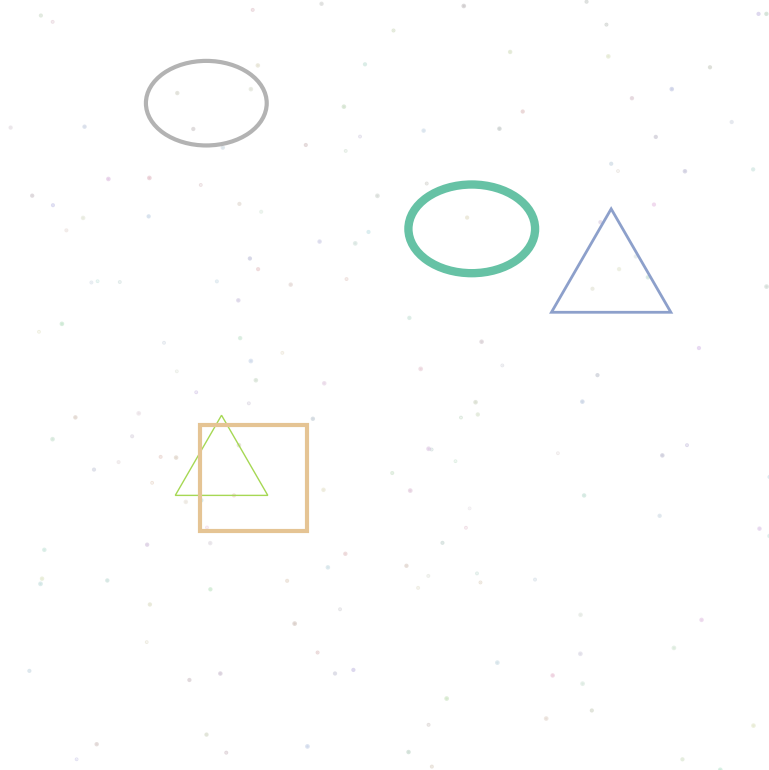[{"shape": "oval", "thickness": 3, "radius": 0.41, "center": [0.613, 0.703]}, {"shape": "triangle", "thickness": 1, "radius": 0.45, "center": [0.794, 0.639]}, {"shape": "triangle", "thickness": 0.5, "radius": 0.35, "center": [0.288, 0.391]}, {"shape": "square", "thickness": 1.5, "radius": 0.34, "center": [0.329, 0.379]}, {"shape": "oval", "thickness": 1.5, "radius": 0.39, "center": [0.268, 0.866]}]